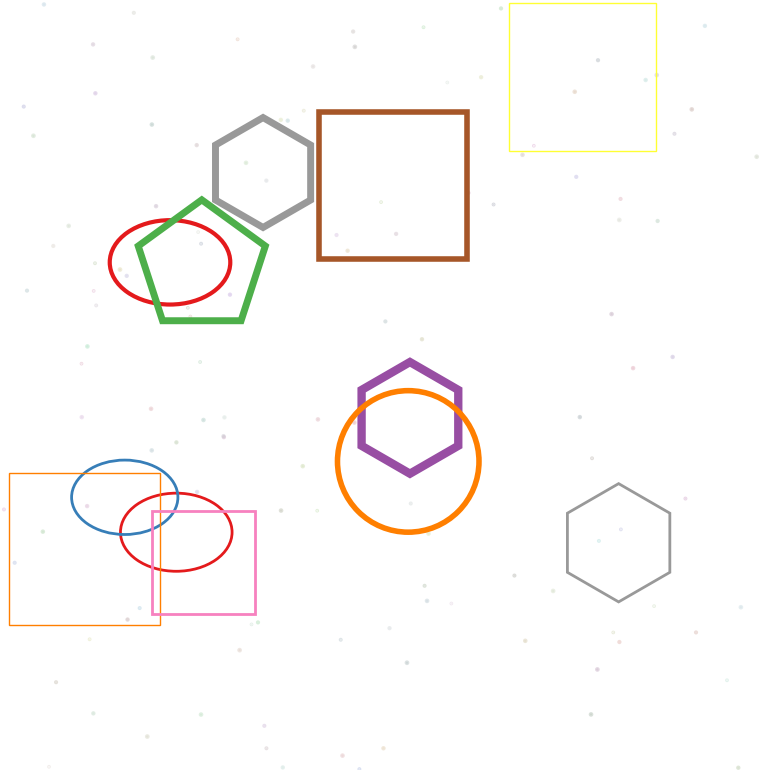[{"shape": "oval", "thickness": 1.5, "radius": 0.39, "center": [0.221, 0.659]}, {"shape": "oval", "thickness": 1, "radius": 0.36, "center": [0.229, 0.309]}, {"shape": "oval", "thickness": 1, "radius": 0.35, "center": [0.162, 0.354]}, {"shape": "pentagon", "thickness": 2.5, "radius": 0.43, "center": [0.262, 0.654]}, {"shape": "hexagon", "thickness": 3, "radius": 0.36, "center": [0.532, 0.457]}, {"shape": "square", "thickness": 0.5, "radius": 0.49, "center": [0.11, 0.287]}, {"shape": "circle", "thickness": 2, "radius": 0.46, "center": [0.53, 0.401]}, {"shape": "square", "thickness": 0.5, "radius": 0.48, "center": [0.757, 0.9]}, {"shape": "square", "thickness": 2, "radius": 0.48, "center": [0.51, 0.759]}, {"shape": "square", "thickness": 1, "radius": 0.34, "center": [0.264, 0.27]}, {"shape": "hexagon", "thickness": 1, "radius": 0.38, "center": [0.803, 0.295]}, {"shape": "hexagon", "thickness": 2.5, "radius": 0.36, "center": [0.342, 0.776]}]